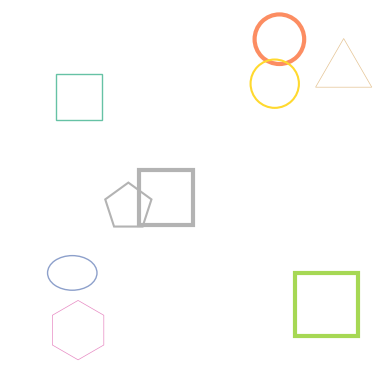[{"shape": "square", "thickness": 1, "radius": 0.3, "center": [0.204, 0.749]}, {"shape": "circle", "thickness": 3, "radius": 0.32, "center": [0.726, 0.898]}, {"shape": "oval", "thickness": 1, "radius": 0.32, "center": [0.188, 0.291]}, {"shape": "hexagon", "thickness": 0.5, "radius": 0.39, "center": [0.203, 0.143]}, {"shape": "square", "thickness": 3, "radius": 0.41, "center": [0.848, 0.21]}, {"shape": "circle", "thickness": 1.5, "radius": 0.31, "center": [0.714, 0.783]}, {"shape": "triangle", "thickness": 0.5, "radius": 0.42, "center": [0.893, 0.816]}, {"shape": "square", "thickness": 3, "radius": 0.36, "center": [0.431, 0.486]}, {"shape": "pentagon", "thickness": 1.5, "radius": 0.32, "center": [0.333, 0.463]}]